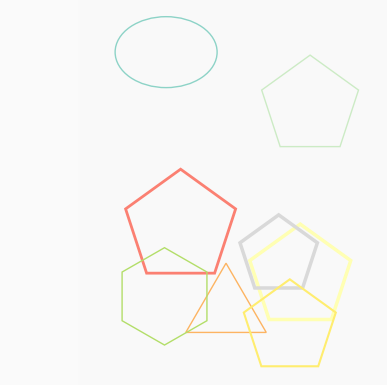[{"shape": "oval", "thickness": 1, "radius": 0.66, "center": [0.429, 0.865]}, {"shape": "pentagon", "thickness": 2.5, "radius": 0.68, "center": [0.775, 0.281]}, {"shape": "pentagon", "thickness": 2, "radius": 0.75, "center": [0.466, 0.411]}, {"shape": "triangle", "thickness": 1, "radius": 0.6, "center": [0.583, 0.196]}, {"shape": "hexagon", "thickness": 1, "radius": 0.63, "center": [0.425, 0.23]}, {"shape": "pentagon", "thickness": 2.5, "radius": 0.52, "center": [0.719, 0.337]}, {"shape": "pentagon", "thickness": 1, "radius": 0.66, "center": [0.8, 0.725]}, {"shape": "pentagon", "thickness": 1.5, "radius": 0.62, "center": [0.748, 0.15]}]